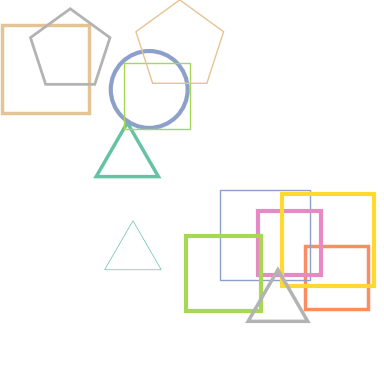[{"shape": "triangle", "thickness": 2.5, "radius": 0.47, "center": [0.331, 0.588]}, {"shape": "triangle", "thickness": 0.5, "radius": 0.42, "center": [0.345, 0.342]}, {"shape": "square", "thickness": 2.5, "radius": 0.41, "center": [0.873, 0.28]}, {"shape": "square", "thickness": 1, "radius": 0.59, "center": [0.689, 0.389]}, {"shape": "circle", "thickness": 3, "radius": 0.5, "center": [0.388, 0.768]}, {"shape": "square", "thickness": 3, "radius": 0.41, "center": [0.751, 0.369]}, {"shape": "square", "thickness": 1, "radius": 0.43, "center": [0.408, 0.75]}, {"shape": "square", "thickness": 3, "radius": 0.48, "center": [0.58, 0.289]}, {"shape": "square", "thickness": 3, "radius": 0.6, "center": [0.852, 0.377]}, {"shape": "pentagon", "thickness": 1, "radius": 0.6, "center": [0.467, 0.881]}, {"shape": "square", "thickness": 2.5, "radius": 0.57, "center": [0.118, 0.82]}, {"shape": "pentagon", "thickness": 2, "radius": 0.54, "center": [0.182, 0.869]}, {"shape": "triangle", "thickness": 2.5, "radius": 0.45, "center": [0.722, 0.21]}]